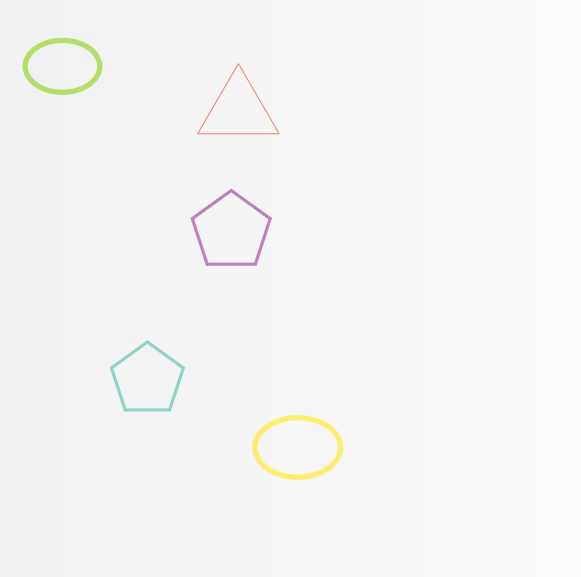[{"shape": "pentagon", "thickness": 1.5, "radius": 0.33, "center": [0.254, 0.342]}, {"shape": "triangle", "thickness": 0.5, "radius": 0.41, "center": [0.41, 0.808]}, {"shape": "oval", "thickness": 2.5, "radius": 0.32, "center": [0.107, 0.884]}, {"shape": "pentagon", "thickness": 1.5, "radius": 0.35, "center": [0.398, 0.599]}, {"shape": "oval", "thickness": 2.5, "radius": 0.37, "center": [0.512, 0.224]}]